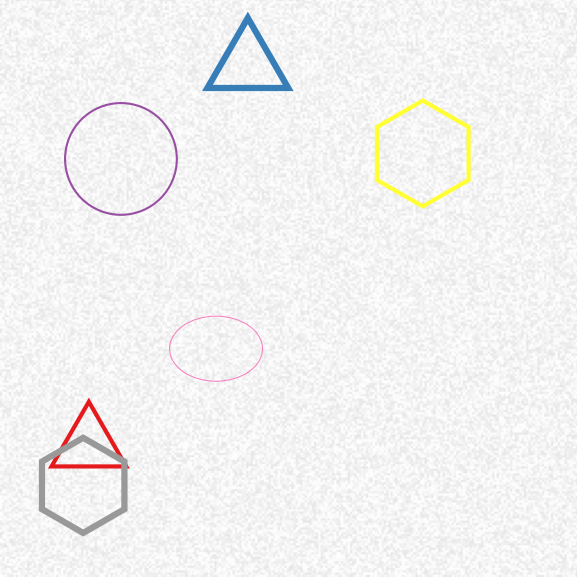[{"shape": "triangle", "thickness": 2, "radius": 0.37, "center": [0.154, 0.229]}, {"shape": "triangle", "thickness": 3, "radius": 0.4, "center": [0.429, 0.887]}, {"shape": "circle", "thickness": 1, "radius": 0.48, "center": [0.209, 0.724]}, {"shape": "hexagon", "thickness": 2, "radius": 0.46, "center": [0.732, 0.733]}, {"shape": "oval", "thickness": 0.5, "radius": 0.4, "center": [0.374, 0.395]}, {"shape": "hexagon", "thickness": 3, "radius": 0.41, "center": [0.144, 0.159]}]